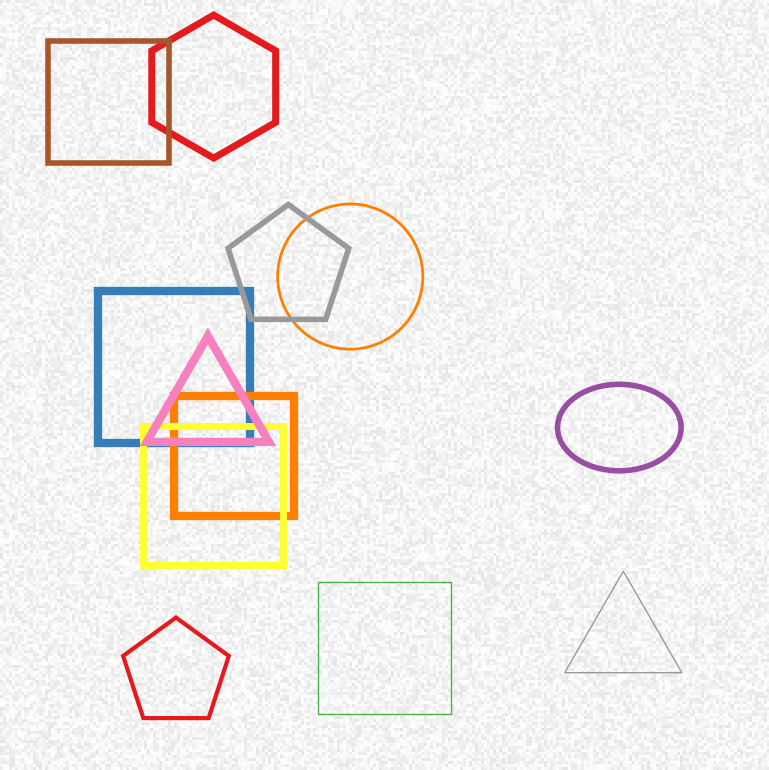[{"shape": "pentagon", "thickness": 1.5, "radius": 0.36, "center": [0.229, 0.126]}, {"shape": "hexagon", "thickness": 2.5, "radius": 0.46, "center": [0.278, 0.888]}, {"shape": "square", "thickness": 3, "radius": 0.49, "center": [0.226, 0.523]}, {"shape": "square", "thickness": 0.5, "radius": 0.43, "center": [0.5, 0.158]}, {"shape": "oval", "thickness": 2, "radius": 0.4, "center": [0.804, 0.445]}, {"shape": "circle", "thickness": 1, "radius": 0.47, "center": [0.455, 0.641]}, {"shape": "square", "thickness": 3, "radius": 0.39, "center": [0.304, 0.407]}, {"shape": "square", "thickness": 2.5, "radius": 0.45, "center": [0.277, 0.356]}, {"shape": "square", "thickness": 2, "radius": 0.39, "center": [0.141, 0.868]}, {"shape": "triangle", "thickness": 3, "radius": 0.46, "center": [0.27, 0.472]}, {"shape": "pentagon", "thickness": 2, "radius": 0.41, "center": [0.375, 0.652]}, {"shape": "triangle", "thickness": 0.5, "radius": 0.44, "center": [0.81, 0.17]}]